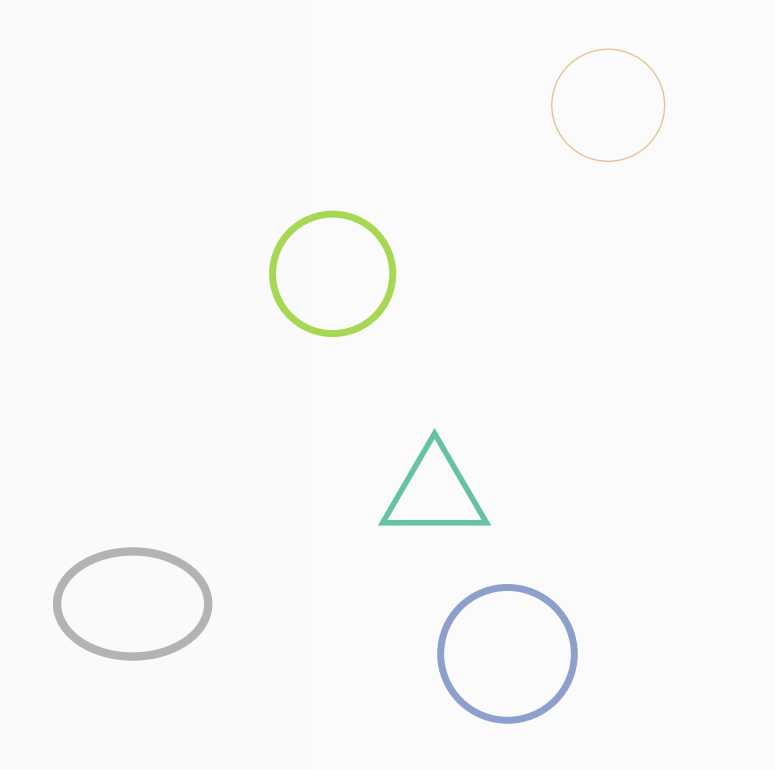[{"shape": "triangle", "thickness": 2, "radius": 0.39, "center": [0.561, 0.36]}, {"shape": "circle", "thickness": 2.5, "radius": 0.43, "center": [0.655, 0.151]}, {"shape": "circle", "thickness": 2.5, "radius": 0.39, "center": [0.429, 0.644]}, {"shape": "circle", "thickness": 0.5, "radius": 0.36, "center": [0.785, 0.863]}, {"shape": "oval", "thickness": 3, "radius": 0.49, "center": [0.171, 0.216]}]